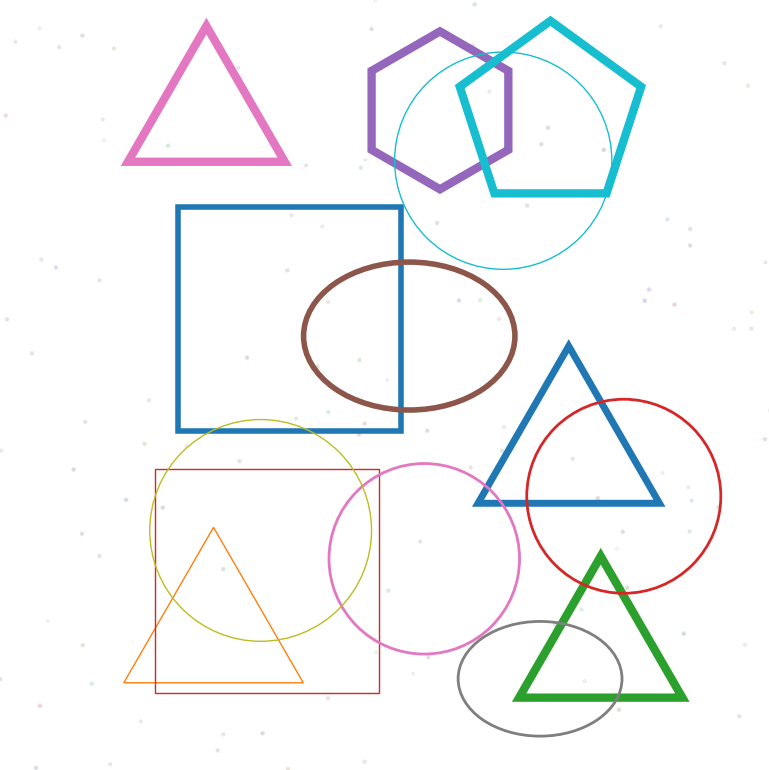[{"shape": "triangle", "thickness": 2.5, "radius": 0.68, "center": [0.739, 0.414]}, {"shape": "square", "thickness": 2, "radius": 0.73, "center": [0.376, 0.586]}, {"shape": "triangle", "thickness": 0.5, "radius": 0.67, "center": [0.277, 0.181]}, {"shape": "triangle", "thickness": 3, "radius": 0.61, "center": [0.78, 0.155]}, {"shape": "square", "thickness": 0.5, "radius": 0.73, "center": [0.346, 0.246]}, {"shape": "circle", "thickness": 1, "radius": 0.63, "center": [0.81, 0.356]}, {"shape": "hexagon", "thickness": 3, "radius": 0.51, "center": [0.571, 0.857]}, {"shape": "oval", "thickness": 2, "radius": 0.69, "center": [0.531, 0.564]}, {"shape": "circle", "thickness": 1, "radius": 0.62, "center": [0.551, 0.274]}, {"shape": "triangle", "thickness": 3, "radius": 0.59, "center": [0.268, 0.849]}, {"shape": "oval", "thickness": 1, "radius": 0.53, "center": [0.701, 0.118]}, {"shape": "circle", "thickness": 0.5, "radius": 0.72, "center": [0.338, 0.311]}, {"shape": "circle", "thickness": 0.5, "radius": 0.71, "center": [0.654, 0.791]}, {"shape": "pentagon", "thickness": 3, "radius": 0.62, "center": [0.715, 0.849]}]